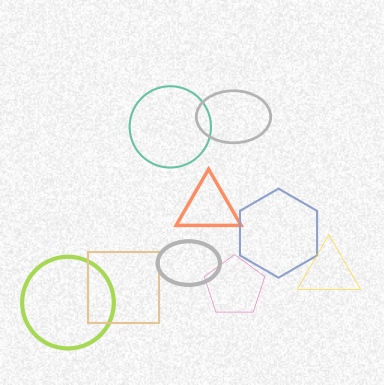[{"shape": "circle", "thickness": 1.5, "radius": 0.53, "center": [0.442, 0.67]}, {"shape": "triangle", "thickness": 2.5, "radius": 0.49, "center": [0.542, 0.463]}, {"shape": "hexagon", "thickness": 1.5, "radius": 0.58, "center": [0.723, 0.394]}, {"shape": "pentagon", "thickness": 0.5, "radius": 0.41, "center": [0.609, 0.256]}, {"shape": "circle", "thickness": 3, "radius": 0.6, "center": [0.177, 0.214]}, {"shape": "triangle", "thickness": 0.5, "radius": 0.48, "center": [0.854, 0.296]}, {"shape": "square", "thickness": 1.5, "radius": 0.46, "center": [0.321, 0.253]}, {"shape": "oval", "thickness": 3, "radius": 0.41, "center": [0.49, 0.317]}, {"shape": "oval", "thickness": 2, "radius": 0.48, "center": [0.607, 0.697]}]